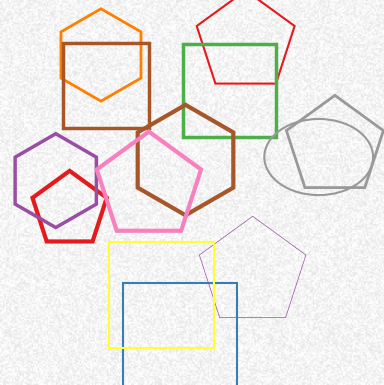[{"shape": "pentagon", "thickness": 3, "radius": 0.51, "center": [0.181, 0.455]}, {"shape": "pentagon", "thickness": 1.5, "radius": 0.67, "center": [0.638, 0.891]}, {"shape": "square", "thickness": 1.5, "radius": 0.74, "center": [0.469, 0.117]}, {"shape": "square", "thickness": 2.5, "radius": 0.6, "center": [0.595, 0.766]}, {"shape": "hexagon", "thickness": 2.5, "radius": 0.61, "center": [0.145, 0.531]}, {"shape": "pentagon", "thickness": 0.5, "radius": 0.73, "center": [0.656, 0.293]}, {"shape": "hexagon", "thickness": 2, "radius": 0.6, "center": [0.262, 0.857]}, {"shape": "square", "thickness": 1.5, "radius": 0.68, "center": [0.42, 0.233]}, {"shape": "hexagon", "thickness": 3, "radius": 0.72, "center": [0.482, 0.584]}, {"shape": "square", "thickness": 2.5, "radius": 0.56, "center": [0.276, 0.778]}, {"shape": "pentagon", "thickness": 3, "radius": 0.71, "center": [0.387, 0.516]}, {"shape": "pentagon", "thickness": 2, "radius": 0.66, "center": [0.87, 0.62]}, {"shape": "oval", "thickness": 1.5, "radius": 0.71, "center": [0.828, 0.592]}]